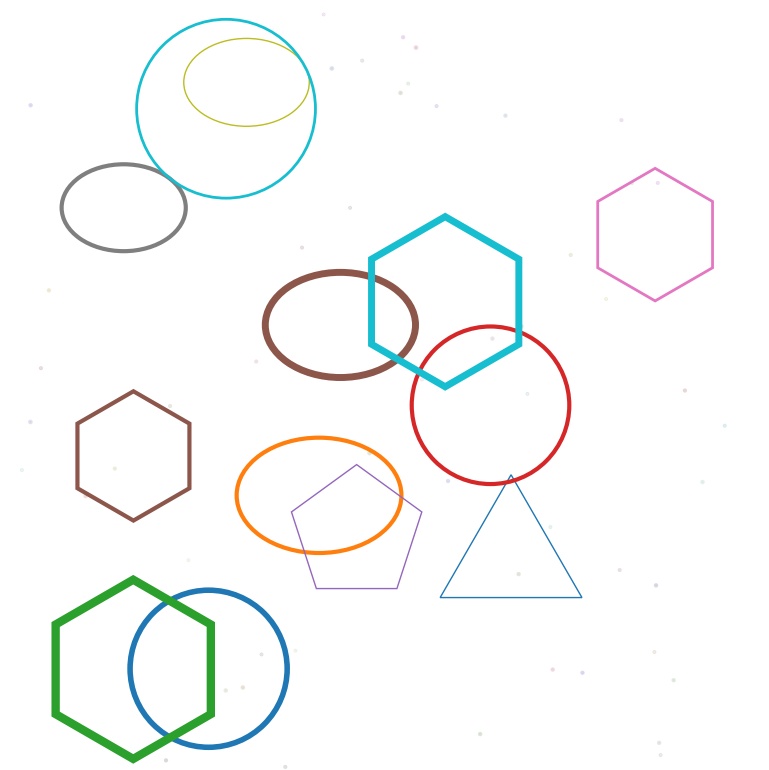[{"shape": "circle", "thickness": 2, "radius": 0.51, "center": [0.271, 0.132]}, {"shape": "triangle", "thickness": 0.5, "radius": 0.53, "center": [0.664, 0.277]}, {"shape": "oval", "thickness": 1.5, "radius": 0.53, "center": [0.414, 0.357]}, {"shape": "hexagon", "thickness": 3, "radius": 0.58, "center": [0.173, 0.131]}, {"shape": "circle", "thickness": 1.5, "radius": 0.51, "center": [0.637, 0.474]}, {"shape": "pentagon", "thickness": 0.5, "radius": 0.44, "center": [0.463, 0.308]}, {"shape": "oval", "thickness": 2.5, "radius": 0.49, "center": [0.442, 0.578]}, {"shape": "hexagon", "thickness": 1.5, "radius": 0.42, "center": [0.173, 0.408]}, {"shape": "hexagon", "thickness": 1, "radius": 0.43, "center": [0.851, 0.695]}, {"shape": "oval", "thickness": 1.5, "radius": 0.4, "center": [0.161, 0.73]}, {"shape": "oval", "thickness": 0.5, "radius": 0.41, "center": [0.32, 0.893]}, {"shape": "hexagon", "thickness": 2.5, "radius": 0.55, "center": [0.578, 0.608]}, {"shape": "circle", "thickness": 1, "radius": 0.58, "center": [0.294, 0.859]}]